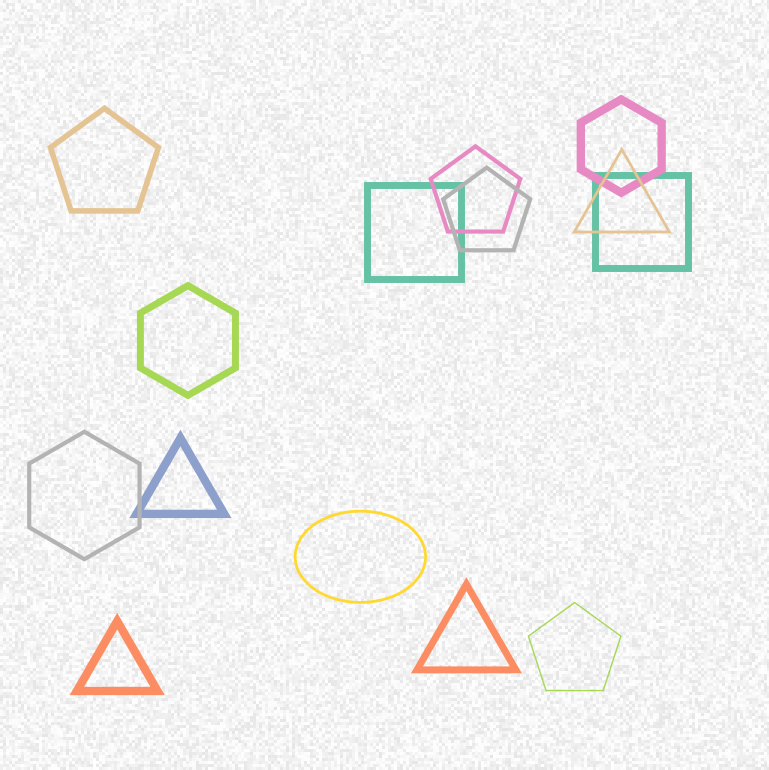[{"shape": "square", "thickness": 2.5, "radius": 0.31, "center": [0.537, 0.698]}, {"shape": "square", "thickness": 2.5, "radius": 0.3, "center": [0.833, 0.713]}, {"shape": "triangle", "thickness": 3, "radius": 0.3, "center": [0.152, 0.133]}, {"shape": "triangle", "thickness": 2.5, "radius": 0.37, "center": [0.606, 0.167]}, {"shape": "triangle", "thickness": 3, "radius": 0.33, "center": [0.234, 0.365]}, {"shape": "hexagon", "thickness": 3, "radius": 0.3, "center": [0.807, 0.81]}, {"shape": "pentagon", "thickness": 1.5, "radius": 0.31, "center": [0.618, 0.749]}, {"shape": "pentagon", "thickness": 0.5, "radius": 0.32, "center": [0.746, 0.154]}, {"shape": "hexagon", "thickness": 2.5, "radius": 0.36, "center": [0.244, 0.558]}, {"shape": "oval", "thickness": 1, "radius": 0.42, "center": [0.468, 0.277]}, {"shape": "pentagon", "thickness": 2, "radius": 0.37, "center": [0.136, 0.786]}, {"shape": "triangle", "thickness": 1, "radius": 0.36, "center": [0.808, 0.734]}, {"shape": "pentagon", "thickness": 1.5, "radius": 0.3, "center": [0.632, 0.723]}, {"shape": "hexagon", "thickness": 1.5, "radius": 0.41, "center": [0.11, 0.357]}]